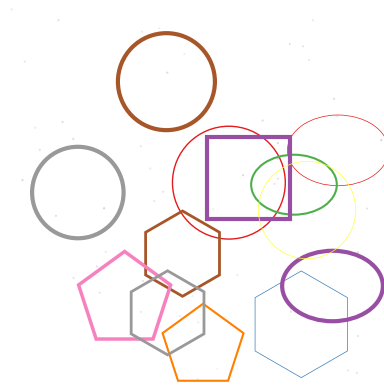[{"shape": "oval", "thickness": 0.5, "radius": 0.66, "center": [0.878, 0.609]}, {"shape": "circle", "thickness": 1, "radius": 0.73, "center": [0.595, 0.526]}, {"shape": "hexagon", "thickness": 0.5, "radius": 0.69, "center": [0.783, 0.158]}, {"shape": "oval", "thickness": 1.5, "radius": 0.56, "center": [0.764, 0.52]}, {"shape": "oval", "thickness": 3, "radius": 0.65, "center": [0.864, 0.257]}, {"shape": "square", "thickness": 3, "radius": 0.54, "center": [0.644, 0.537]}, {"shape": "pentagon", "thickness": 1.5, "radius": 0.55, "center": [0.527, 0.1]}, {"shape": "circle", "thickness": 0.5, "radius": 0.63, "center": [0.798, 0.455]}, {"shape": "circle", "thickness": 3, "radius": 0.63, "center": [0.432, 0.788]}, {"shape": "hexagon", "thickness": 2, "radius": 0.55, "center": [0.474, 0.341]}, {"shape": "pentagon", "thickness": 2.5, "radius": 0.63, "center": [0.324, 0.221]}, {"shape": "circle", "thickness": 3, "radius": 0.59, "center": [0.202, 0.5]}, {"shape": "hexagon", "thickness": 2, "radius": 0.55, "center": [0.435, 0.187]}]